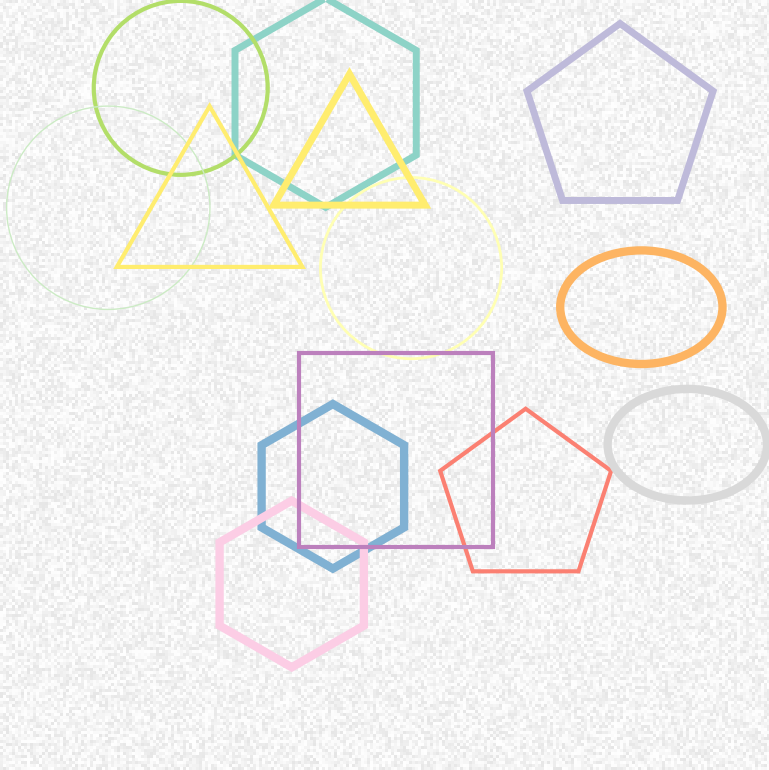[{"shape": "hexagon", "thickness": 2.5, "radius": 0.68, "center": [0.423, 0.867]}, {"shape": "circle", "thickness": 1, "radius": 0.59, "center": [0.534, 0.652]}, {"shape": "pentagon", "thickness": 2.5, "radius": 0.64, "center": [0.805, 0.842]}, {"shape": "pentagon", "thickness": 1.5, "radius": 0.58, "center": [0.683, 0.352]}, {"shape": "hexagon", "thickness": 3, "radius": 0.53, "center": [0.432, 0.368]}, {"shape": "oval", "thickness": 3, "radius": 0.53, "center": [0.833, 0.601]}, {"shape": "circle", "thickness": 1.5, "radius": 0.56, "center": [0.235, 0.886]}, {"shape": "hexagon", "thickness": 3, "radius": 0.54, "center": [0.379, 0.242]}, {"shape": "oval", "thickness": 3, "radius": 0.52, "center": [0.893, 0.422]}, {"shape": "square", "thickness": 1.5, "radius": 0.63, "center": [0.514, 0.415]}, {"shape": "circle", "thickness": 0.5, "radius": 0.66, "center": [0.141, 0.73]}, {"shape": "triangle", "thickness": 1.5, "radius": 0.7, "center": [0.272, 0.723]}, {"shape": "triangle", "thickness": 2.5, "radius": 0.57, "center": [0.454, 0.79]}]